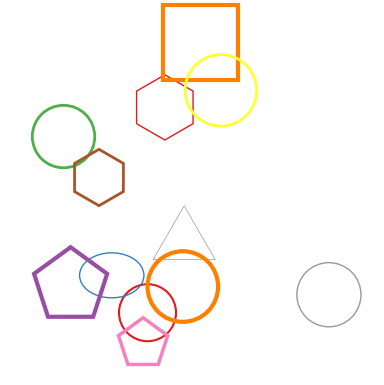[{"shape": "hexagon", "thickness": 1, "radius": 0.42, "center": [0.428, 0.721]}, {"shape": "circle", "thickness": 1.5, "radius": 0.37, "center": [0.383, 0.188]}, {"shape": "oval", "thickness": 1, "radius": 0.42, "center": [0.29, 0.285]}, {"shape": "circle", "thickness": 2, "radius": 0.41, "center": [0.165, 0.645]}, {"shape": "pentagon", "thickness": 3, "radius": 0.5, "center": [0.183, 0.258]}, {"shape": "square", "thickness": 3, "radius": 0.49, "center": [0.522, 0.889]}, {"shape": "circle", "thickness": 3, "radius": 0.46, "center": [0.475, 0.256]}, {"shape": "circle", "thickness": 2, "radius": 0.46, "center": [0.574, 0.765]}, {"shape": "hexagon", "thickness": 2, "radius": 0.37, "center": [0.257, 0.539]}, {"shape": "pentagon", "thickness": 2.5, "radius": 0.34, "center": [0.372, 0.108]}, {"shape": "triangle", "thickness": 0.5, "radius": 0.47, "center": [0.478, 0.372]}, {"shape": "circle", "thickness": 1, "radius": 0.42, "center": [0.854, 0.235]}]